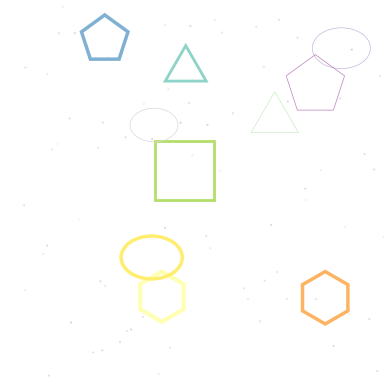[{"shape": "triangle", "thickness": 2, "radius": 0.31, "center": [0.482, 0.82]}, {"shape": "hexagon", "thickness": 3, "radius": 0.33, "center": [0.42, 0.229]}, {"shape": "oval", "thickness": 0.5, "radius": 0.38, "center": [0.887, 0.875]}, {"shape": "pentagon", "thickness": 2.5, "radius": 0.32, "center": [0.272, 0.898]}, {"shape": "hexagon", "thickness": 2.5, "radius": 0.34, "center": [0.845, 0.227]}, {"shape": "square", "thickness": 2, "radius": 0.38, "center": [0.48, 0.557]}, {"shape": "oval", "thickness": 0.5, "radius": 0.31, "center": [0.4, 0.675]}, {"shape": "pentagon", "thickness": 0.5, "radius": 0.4, "center": [0.819, 0.778]}, {"shape": "triangle", "thickness": 0.5, "radius": 0.35, "center": [0.714, 0.691]}, {"shape": "oval", "thickness": 2.5, "radius": 0.4, "center": [0.394, 0.331]}]